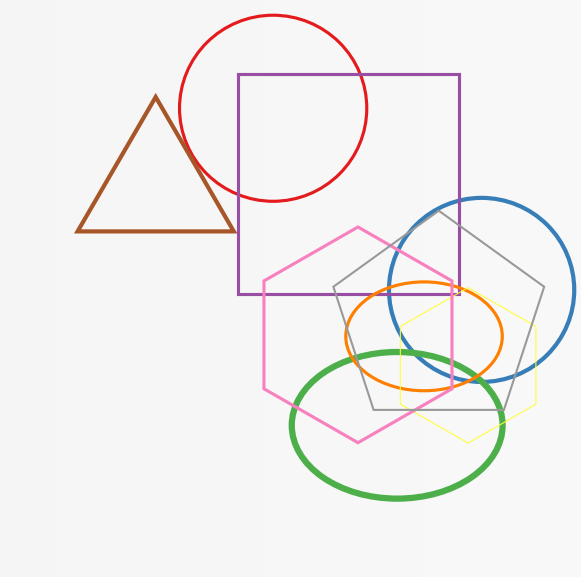[{"shape": "circle", "thickness": 1.5, "radius": 0.81, "center": [0.47, 0.812]}, {"shape": "circle", "thickness": 2, "radius": 0.8, "center": [0.829, 0.497]}, {"shape": "oval", "thickness": 3, "radius": 0.91, "center": [0.683, 0.263]}, {"shape": "square", "thickness": 1.5, "radius": 0.95, "center": [0.6, 0.681]}, {"shape": "oval", "thickness": 1.5, "radius": 0.67, "center": [0.73, 0.417]}, {"shape": "hexagon", "thickness": 0.5, "radius": 0.67, "center": [0.805, 0.367]}, {"shape": "triangle", "thickness": 2, "radius": 0.78, "center": [0.268, 0.676]}, {"shape": "hexagon", "thickness": 1.5, "radius": 0.93, "center": [0.616, 0.419]}, {"shape": "pentagon", "thickness": 1, "radius": 0.95, "center": [0.755, 0.444]}]